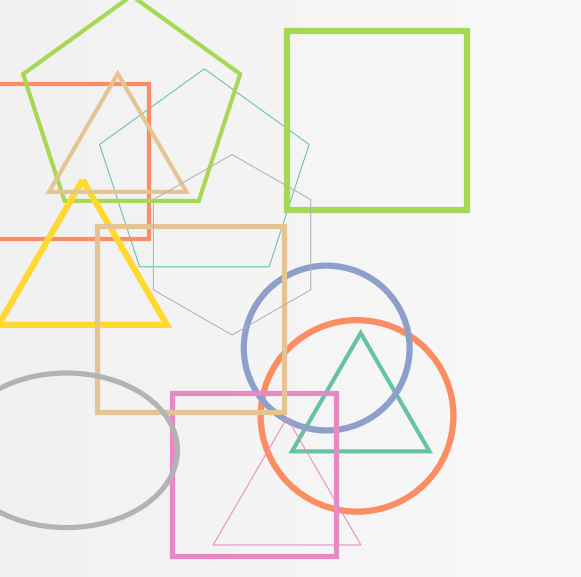[{"shape": "triangle", "thickness": 2, "radius": 0.68, "center": [0.621, 0.286]}, {"shape": "pentagon", "thickness": 0.5, "radius": 0.95, "center": [0.352, 0.69]}, {"shape": "circle", "thickness": 3, "radius": 0.83, "center": [0.614, 0.279]}, {"shape": "square", "thickness": 2, "radius": 0.67, "center": [0.123, 0.719]}, {"shape": "circle", "thickness": 3, "radius": 0.71, "center": [0.562, 0.396]}, {"shape": "square", "thickness": 2.5, "radius": 0.71, "center": [0.437, 0.178]}, {"shape": "triangle", "thickness": 0.5, "radius": 0.73, "center": [0.494, 0.129]}, {"shape": "pentagon", "thickness": 2, "radius": 0.98, "center": [0.227, 0.81]}, {"shape": "square", "thickness": 3, "radius": 0.78, "center": [0.649, 0.79]}, {"shape": "triangle", "thickness": 3, "radius": 0.84, "center": [0.142, 0.52]}, {"shape": "triangle", "thickness": 2, "radius": 0.68, "center": [0.203, 0.735]}, {"shape": "square", "thickness": 2.5, "radius": 0.8, "center": [0.328, 0.447]}, {"shape": "hexagon", "thickness": 0.5, "radius": 0.78, "center": [0.399, 0.575]}, {"shape": "oval", "thickness": 2.5, "radius": 0.96, "center": [0.114, 0.219]}]